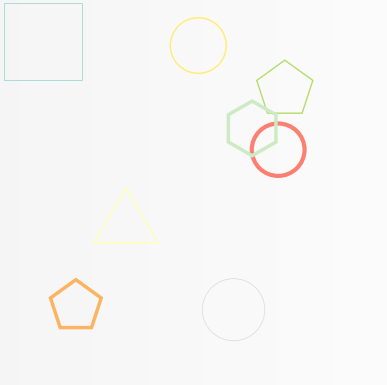[{"shape": "square", "thickness": 0.5, "radius": 0.5, "center": [0.111, 0.892]}, {"shape": "triangle", "thickness": 1, "radius": 0.48, "center": [0.325, 0.417]}, {"shape": "circle", "thickness": 3, "radius": 0.34, "center": [0.718, 0.611]}, {"shape": "pentagon", "thickness": 2.5, "radius": 0.34, "center": [0.196, 0.205]}, {"shape": "pentagon", "thickness": 1, "radius": 0.38, "center": [0.735, 0.768]}, {"shape": "circle", "thickness": 0.5, "radius": 0.4, "center": [0.603, 0.196]}, {"shape": "hexagon", "thickness": 2.5, "radius": 0.35, "center": [0.651, 0.667]}, {"shape": "circle", "thickness": 1, "radius": 0.36, "center": [0.512, 0.882]}]